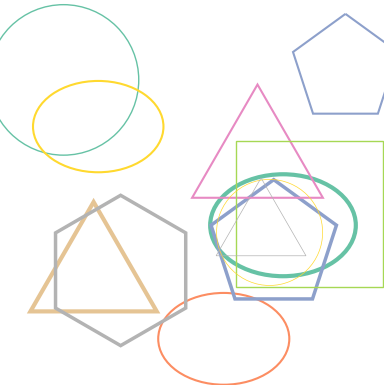[{"shape": "oval", "thickness": 3, "radius": 0.95, "center": [0.735, 0.415]}, {"shape": "circle", "thickness": 1, "radius": 0.98, "center": [0.165, 0.792]}, {"shape": "oval", "thickness": 1.5, "radius": 0.85, "center": [0.581, 0.12]}, {"shape": "pentagon", "thickness": 1.5, "radius": 0.72, "center": [0.897, 0.821]}, {"shape": "pentagon", "thickness": 2.5, "radius": 0.86, "center": [0.711, 0.362]}, {"shape": "triangle", "thickness": 1.5, "radius": 0.98, "center": [0.669, 0.584]}, {"shape": "square", "thickness": 1, "radius": 0.95, "center": [0.803, 0.444]}, {"shape": "circle", "thickness": 0.5, "radius": 0.69, "center": [0.7, 0.396]}, {"shape": "oval", "thickness": 1.5, "radius": 0.85, "center": [0.255, 0.671]}, {"shape": "triangle", "thickness": 3, "radius": 0.95, "center": [0.243, 0.286]}, {"shape": "triangle", "thickness": 0.5, "radius": 0.67, "center": [0.678, 0.403]}, {"shape": "hexagon", "thickness": 2.5, "radius": 0.98, "center": [0.313, 0.298]}]